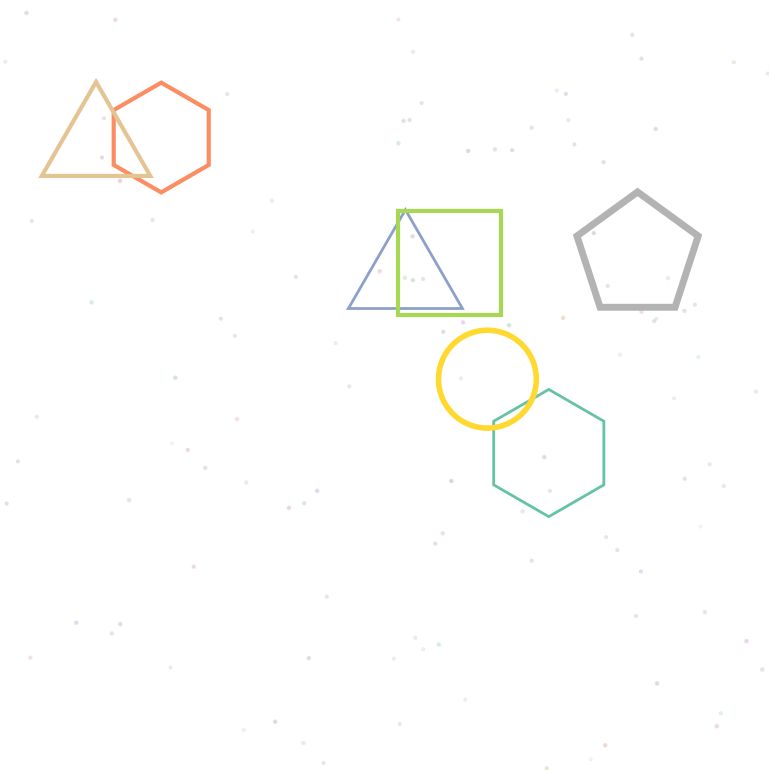[{"shape": "hexagon", "thickness": 1, "radius": 0.41, "center": [0.713, 0.412]}, {"shape": "hexagon", "thickness": 1.5, "radius": 0.36, "center": [0.209, 0.821]}, {"shape": "triangle", "thickness": 1, "radius": 0.43, "center": [0.527, 0.642]}, {"shape": "square", "thickness": 1.5, "radius": 0.34, "center": [0.584, 0.658]}, {"shape": "circle", "thickness": 2, "radius": 0.32, "center": [0.633, 0.508]}, {"shape": "triangle", "thickness": 1.5, "radius": 0.41, "center": [0.125, 0.812]}, {"shape": "pentagon", "thickness": 2.5, "radius": 0.41, "center": [0.828, 0.668]}]